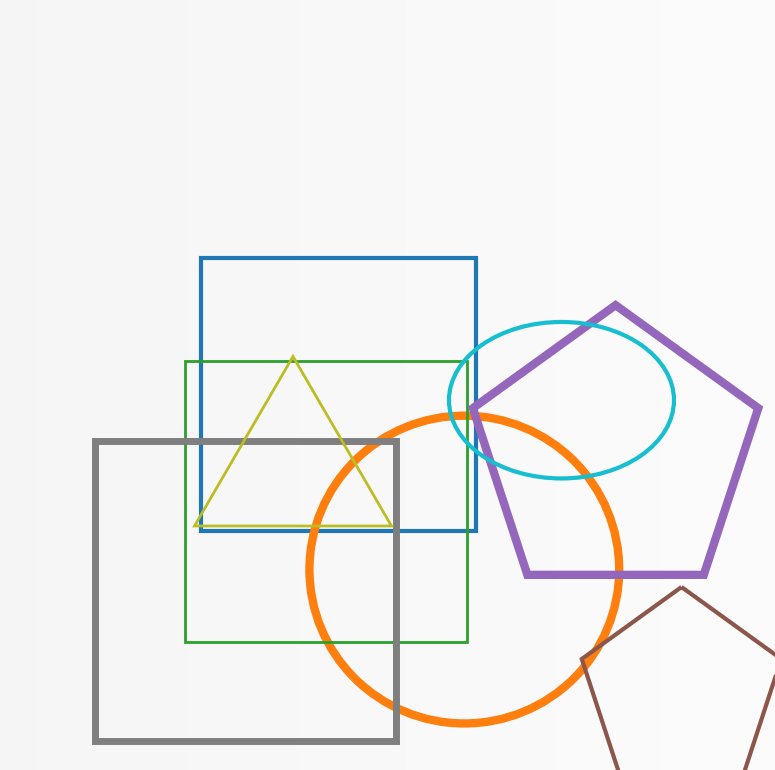[{"shape": "square", "thickness": 1.5, "radius": 0.89, "center": [0.437, 0.488]}, {"shape": "circle", "thickness": 3, "radius": 1.0, "center": [0.599, 0.26]}, {"shape": "square", "thickness": 1, "radius": 0.91, "center": [0.421, 0.349]}, {"shape": "pentagon", "thickness": 3, "radius": 0.97, "center": [0.794, 0.41]}, {"shape": "pentagon", "thickness": 1.5, "radius": 0.68, "center": [0.879, 0.102]}, {"shape": "square", "thickness": 2.5, "radius": 0.97, "center": [0.317, 0.232]}, {"shape": "triangle", "thickness": 1, "radius": 0.73, "center": [0.378, 0.39]}, {"shape": "oval", "thickness": 1.5, "radius": 0.73, "center": [0.724, 0.48]}]